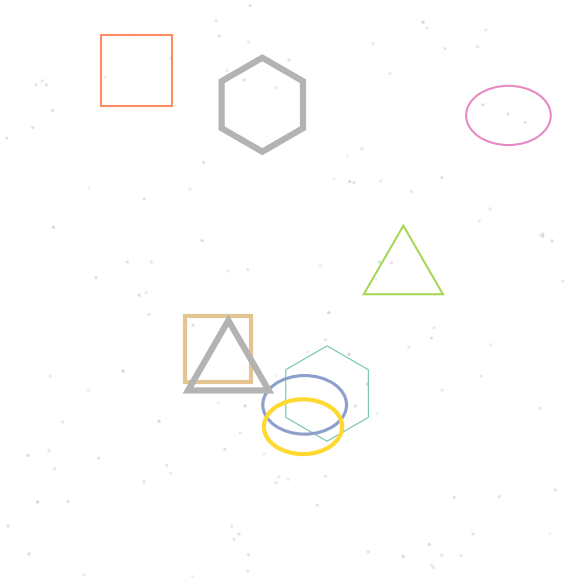[{"shape": "hexagon", "thickness": 0.5, "radius": 0.41, "center": [0.566, 0.318]}, {"shape": "square", "thickness": 1, "radius": 0.31, "center": [0.237, 0.878]}, {"shape": "oval", "thickness": 1.5, "radius": 0.36, "center": [0.528, 0.298]}, {"shape": "oval", "thickness": 1, "radius": 0.37, "center": [0.88, 0.799]}, {"shape": "triangle", "thickness": 1, "radius": 0.4, "center": [0.698, 0.529]}, {"shape": "oval", "thickness": 2, "radius": 0.34, "center": [0.525, 0.26]}, {"shape": "square", "thickness": 2, "radius": 0.29, "center": [0.377, 0.395]}, {"shape": "hexagon", "thickness": 3, "radius": 0.41, "center": [0.454, 0.818]}, {"shape": "triangle", "thickness": 3, "radius": 0.4, "center": [0.395, 0.363]}]